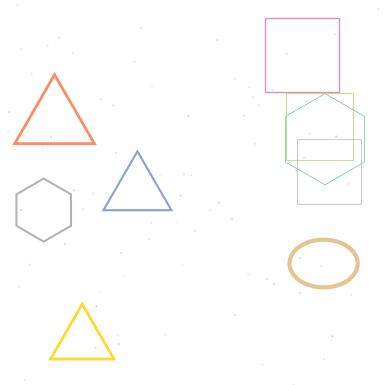[{"shape": "hexagon", "thickness": 0.5, "radius": 0.59, "center": [0.844, 0.638]}, {"shape": "triangle", "thickness": 2, "radius": 0.6, "center": [0.142, 0.687]}, {"shape": "triangle", "thickness": 1.5, "radius": 0.51, "center": [0.357, 0.505]}, {"shape": "square", "thickness": 1, "radius": 0.48, "center": [0.785, 0.856]}, {"shape": "square", "thickness": 0.5, "radius": 0.43, "center": [0.83, 0.672]}, {"shape": "triangle", "thickness": 2, "radius": 0.48, "center": [0.214, 0.115]}, {"shape": "oval", "thickness": 3, "radius": 0.44, "center": [0.841, 0.315]}, {"shape": "hexagon", "thickness": 1.5, "radius": 0.41, "center": [0.114, 0.454]}, {"shape": "square", "thickness": 0.5, "radius": 0.42, "center": [0.855, 0.554]}]